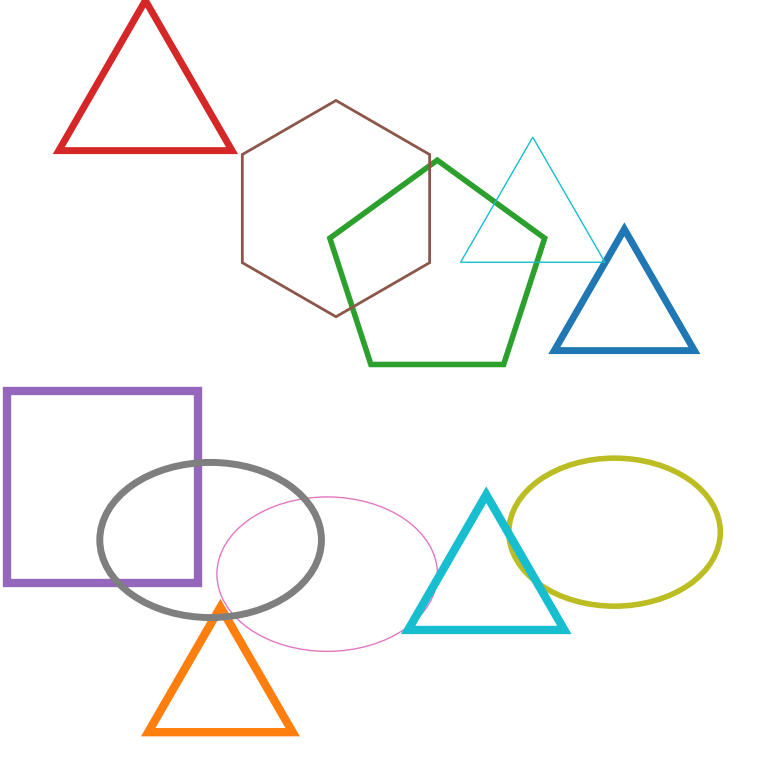[{"shape": "triangle", "thickness": 2.5, "radius": 0.53, "center": [0.811, 0.597]}, {"shape": "triangle", "thickness": 3, "radius": 0.54, "center": [0.286, 0.103]}, {"shape": "pentagon", "thickness": 2, "radius": 0.73, "center": [0.568, 0.645]}, {"shape": "triangle", "thickness": 2.5, "radius": 0.65, "center": [0.189, 0.869]}, {"shape": "square", "thickness": 3, "radius": 0.62, "center": [0.133, 0.367]}, {"shape": "hexagon", "thickness": 1, "radius": 0.7, "center": [0.436, 0.729]}, {"shape": "oval", "thickness": 0.5, "radius": 0.72, "center": [0.425, 0.254]}, {"shape": "oval", "thickness": 2.5, "radius": 0.72, "center": [0.274, 0.299]}, {"shape": "oval", "thickness": 2, "radius": 0.69, "center": [0.798, 0.309]}, {"shape": "triangle", "thickness": 0.5, "radius": 0.54, "center": [0.692, 0.714]}, {"shape": "triangle", "thickness": 3, "radius": 0.59, "center": [0.631, 0.24]}]